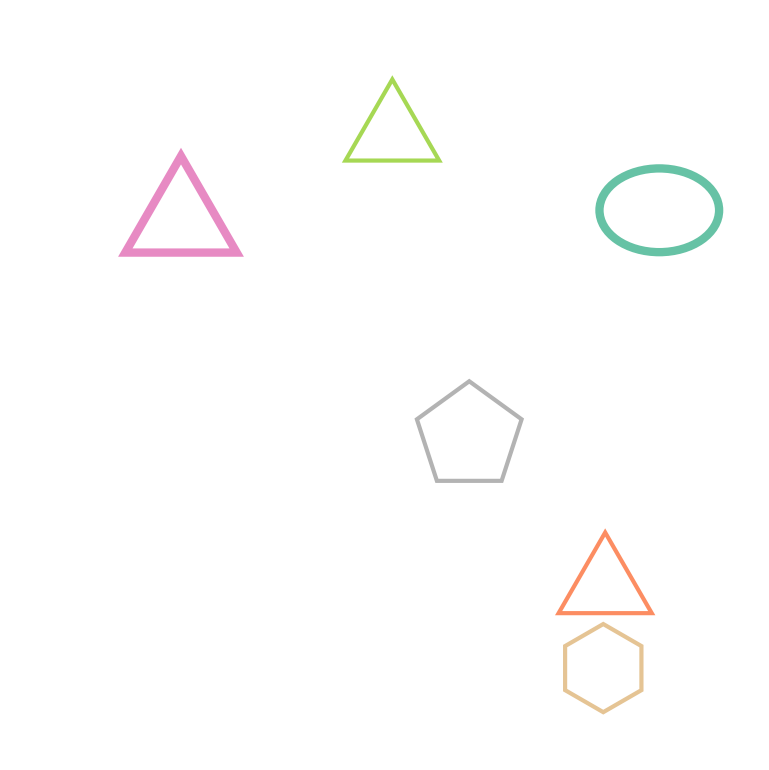[{"shape": "oval", "thickness": 3, "radius": 0.39, "center": [0.856, 0.727]}, {"shape": "triangle", "thickness": 1.5, "radius": 0.35, "center": [0.786, 0.239]}, {"shape": "triangle", "thickness": 3, "radius": 0.42, "center": [0.235, 0.714]}, {"shape": "triangle", "thickness": 1.5, "radius": 0.35, "center": [0.51, 0.827]}, {"shape": "hexagon", "thickness": 1.5, "radius": 0.29, "center": [0.783, 0.132]}, {"shape": "pentagon", "thickness": 1.5, "radius": 0.36, "center": [0.609, 0.433]}]